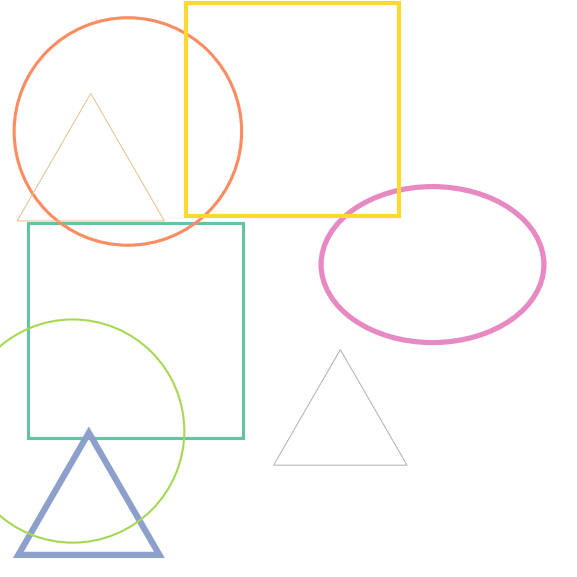[{"shape": "square", "thickness": 1.5, "radius": 0.93, "center": [0.235, 0.427]}, {"shape": "circle", "thickness": 1.5, "radius": 0.98, "center": [0.221, 0.771]}, {"shape": "triangle", "thickness": 3, "radius": 0.71, "center": [0.154, 0.109]}, {"shape": "oval", "thickness": 2.5, "radius": 0.96, "center": [0.749, 0.541]}, {"shape": "circle", "thickness": 1, "radius": 0.97, "center": [0.126, 0.253]}, {"shape": "square", "thickness": 2, "radius": 0.92, "center": [0.507, 0.809]}, {"shape": "triangle", "thickness": 0.5, "radius": 0.74, "center": [0.157, 0.69]}, {"shape": "triangle", "thickness": 0.5, "radius": 0.67, "center": [0.589, 0.26]}]